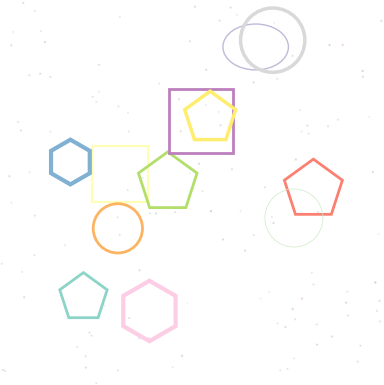[{"shape": "pentagon", "thickness": 2, "radius": 0.32, "center": [0.217, 0.227]}, {"shape": "square", "thickness": 1.5, "radius": 0.36, "center": [0.311, 0.547]}, {"shape": "oval", "thickness": 1, "radius": 0.43, "center": [0.664, 0.878]}, {"shape": "pentagon", "thickness": 2, "radius": 0.4, "center": [0.814, 0.507]}, {"shape": "hexagon", "thickness": 3, "radius": 0.29, "center": [0.183, 0.579]}, {"shape": "circle", "thickness": 2, "radius": 0.32, "center": [0.306, 0.407]}, {"shape": "pentagon", "thickness": 2, "radius": 0.4, "center": [0.436, 0.526]}, {"shape": "hexagon", "thickness": 3, "radius": 0.39, "center": [0.388, 0.192]}, {"shape": "circle", "thickness": 2.5, "radius": 0.42, "center": [0.708, 0.896]}, {"shape": "square", "thickness": 2, "radius": 0.42, "center": [0.523, 0.685]}, {"shape": "circle", "thickness": 0.5, "radius": 0.38, "center": [0.763, 0.434]}, {"shape": "pentagon", "thickness": 2.5, "radius": 0.35, "center": [0.546, 0.694]}]